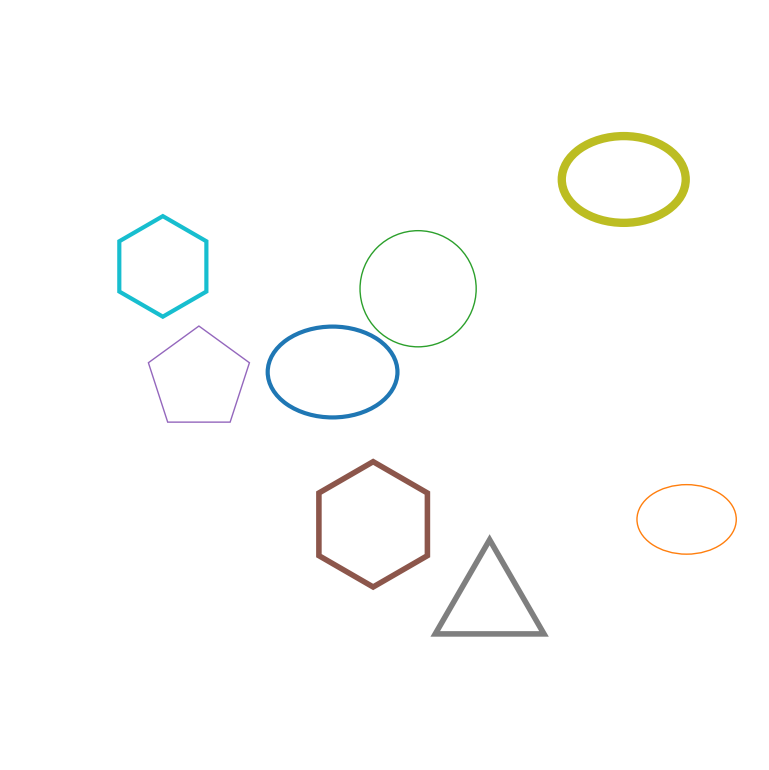[{"shape": "oval", "thickness": 1.5, "radius": 0.42, "center": [0.432, 0.517]}, {"shape": "oval", "thickness": 0.5, "radius": 0.32, "center": [0.892, 0.325]}, {"shape": "circle", "thickness": 0.5, "radius": 0.38, "center": [0.543, 0.625]}, {"shape": "pentagon", "thickness": 0.5, "radius": 0.34, "center": [0.258, 0.508]}, {"shape": "hexagon", "thickness": 2, "radius": 0.41, "center": [0.485, 0.319]}, {"shape": "triangle", "thickness": 2, "radius": 0.41, "center": [0.636, 0.217]}, {"shape": "oval", "thickness": 3, "radius": 0.4, "center": [0.81, 0.767]}, {"shape": "hexagon", "thickness": 1.5, "radius": 0.33, "center": [0.211, 0.654]}]